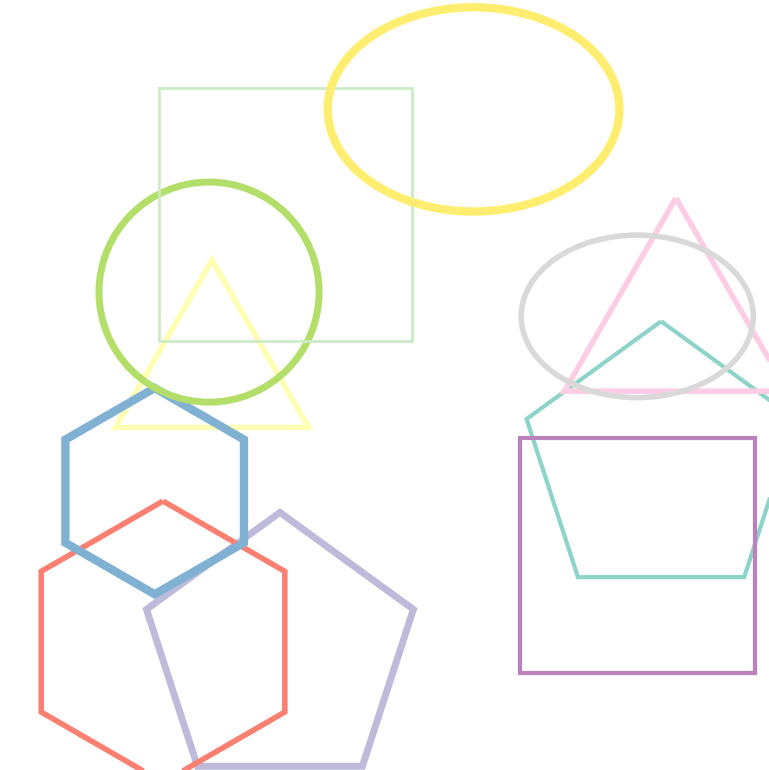[{"shape": "pentagon", "thickness": 1.5, "radius": 0.92, "center": [0.859, 0.399]}, {"shape": "triangle", "thickness": 2, "radius": 0.72, "center": [0.275, 0.517]}, {"shape": "pentagon", "thickness": 2.5, "radius": 0.91, "center": [0.364, 0.152]}, {"shape": "hexagon", "thickness": 2, "radius": 0.91, "center": [0.212, 0.167]}, {"shape": "hexagon", "thickness": 3, "radius": 0.67, "center": [0.201, 0.362]}, {"shape": "circle", "thickness": 2.5, "radius": 0.71, "center": [0.272, 0.621]}, {"shape": "triangle", "thickness": 2, "radius": 0.84, "center": [0.878, 0.576]}, {"shape": "oval", "thickness": 2, "radius": 0.75, "center": [0.828, 0.589]}, {"shape": "square", "thickness": 1.5, "radius": 0.76, "center": [0.828, 0.279]}, {"shape": "square", "thickness": 1, "radius": 0.82, "center": [0.371, 0.721]}, {"shape": "oval", "thickness": 3, "radius": 0.95, "center": [0.615, 0.858]}]